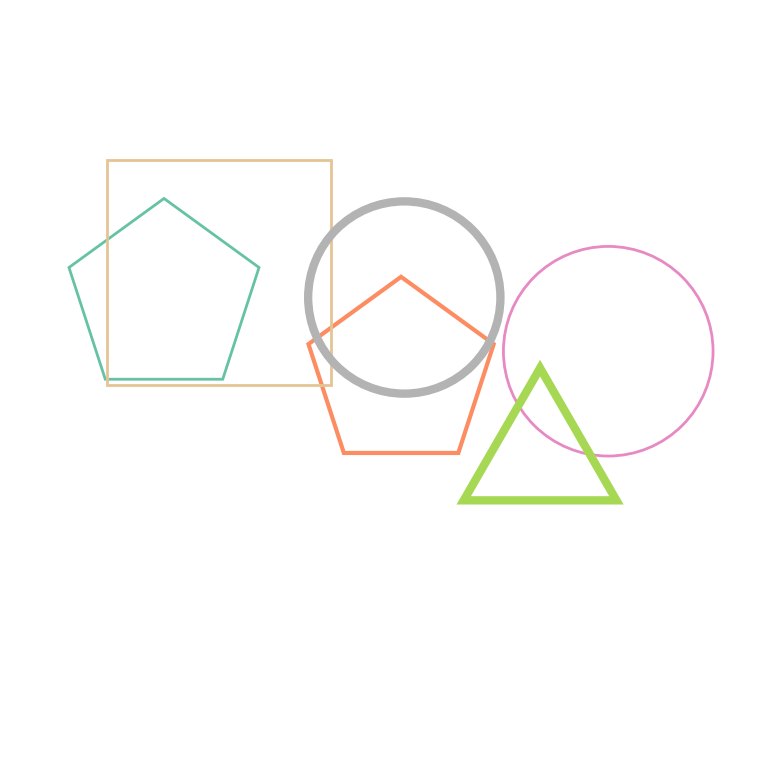[{"shape": "pentagon", "thickness": 1, "radius": 0.65, "center": [0.213, 0.612]}, {"shape": "pentagon", "thickness": 1.5, "radius": 0.63, "center": [0.521, 0.514]}, {"shape": "circle", "thickness": 1, "radius": 0.68, "center": [0.79, 0.544]}, {"shape": "triangle", "thickness": 3, "radius": 0.57, "center": [0.701, 0.407]}, {"shape": "square", "thickness": 1, "radius": 0.73, "center": [0.285, 0.646]}, {"shape": "circle", "thickness": 3, "radius": 0.62, "center": [0.525, 0.614]}]